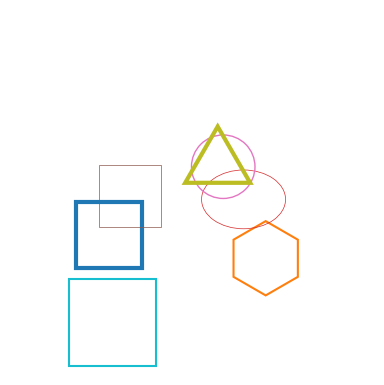[{"shape": "square", "thickness": 3, "radius": 0.43, "center": [0.283, 0.389]}, {"shape": "hexagon", "thickness": 1.5, "radius": 0.48, "center": [0.69, 0.329]}, {"shape": "oval", "thickness": 0.5, "radius": 0.55, "center": [0.633, 0.482]}, {"shape": "square", "thickness": 0.5, "radius": 0.4, "center": [0.337, 0.49]}, {"shape": "circle", "thickness": 1, "radius": 0.41, "center": [0.58, 0.567]}, {"shape": "triangle", "thickness": 3, "radius": 0.49, "center": [0.565, 0.574]}, {"shape": "square", "thickness": 1.5, "radius": 0.56, "center": [0.293, 0.162]}]